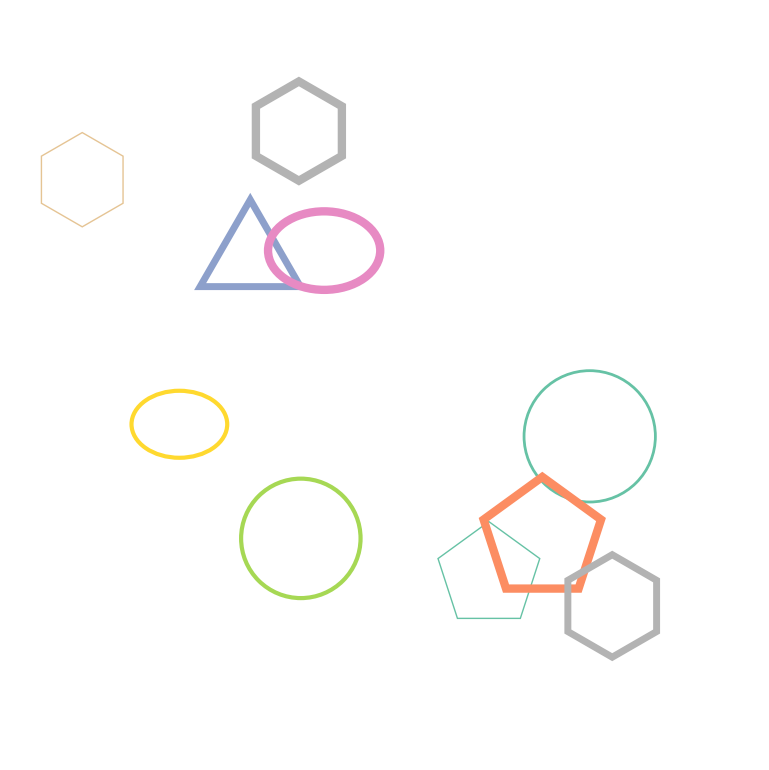[{"shape": "pentagon", "thickness": 0.5, "radius": 0.35, "center": [0.635, 0.253]}, {"shape": "circle", "thickness": 1, "radius": 0.43, "center": [0.766, 0.433]}, {"shape": "pentagon", "thickness": 3, "radius": 0.4, "center": [0.704, 0.3]}, {"shape": "triangle", "thickness": 2.5, "radius": 0.38, "center": [0.325, 0.665]}, {"shape": "oval", "thickness": 3, "radius": 0.36, "center": [0.421, 0.675]}, {"shape": "circle", "thickness": 1.5, "radius": 0.39, "center": [0.391, 0.301]}, {"shape": "oval", "thickness": 1.5, "radius": 0.31, "center": [0.233, 0.449]}, {"shape": "hexagon", "thickness": 0.5, "radius": 0.31, "center": [0.107, 0.767]}, {"shape": "hexagon", "thickness": 2.5, "radius": 0.33, "center": [0.795, 0.213]}, {"shape": "hexagon", "thickness": 3, "radius": 0.32, "center": [0.388, 0.83]}]